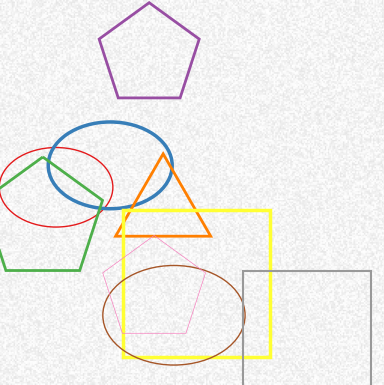[{"shape": "oval", "thickness": 1, "radius": 0.74, "center": [0.146, 0.514]}, {"shape": "oval", "thickness": 2.5, "radius": 0.8, "center": [0.286, 0.571]}, {"shape": "pentagon", "thickness": 2, "radius": 0.82, "center": [0.111, 0.429]}, {"shape": "pentagon", "thickness": 2, "radius": 0.68, "center": [0.387, 0.856]}, {"shape": "triangle", "thickness": 2, "radius": 0.71, "center": [0.424, 0.458]}, {"shape": "square", "thickness": 2.5, "radius": 0.96, "center": [0.511, 0.264]}, {"shape": "oval", "thickness": 1, "radius": 0.92, "center": [0.452, 0.181]}, {"shape": "pentagon", "thickness": 0.5, "radius": 0.7, "center": [0.4, 0.248]}, {"shape": "square", "thickness": 1.5, "radius": 0.83, "center": [0.798, 0.13]}]